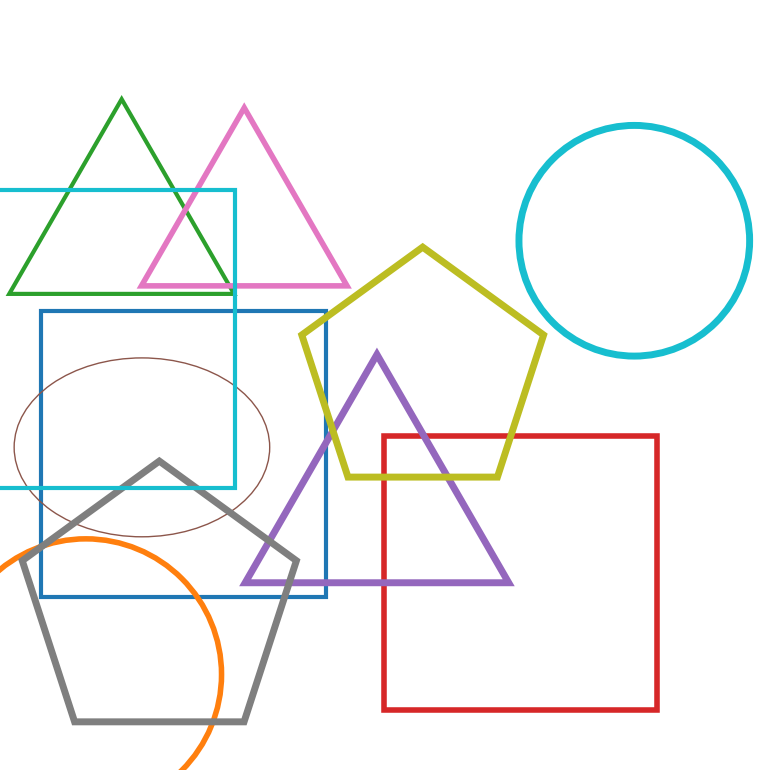[{"shape": "square", "thickness": 1.5, "radius": 0.93, "center": [0.238, 0.41]}, {"shape": "circle", "thickness": 2, "radius": 0.88, "center": [0.112, 0.124]}, {"shape": "triangle", "thickness": 1.5, "radius": 0.84, "center": [0.158, 0.703]}, {"shape": "square", "thickness": 2, "radius": 0.89, "center": [0.676, 0.256]}, {"shape": "triangle", "thickness": 2.5, "radius": 0.99, "center": [0.49, 0.342]}, {"shape": "oval", "thickness": 0.5, "radius": 0.83, "center": [0.184, 0.419]}, {"shape": "triangle", "thickness": 2, "radius": 0.77, "center": [0.317, 0.706]}, {"shape": "pentagon", "thickness": 2.5, "radius": 0.94, "center": [0.207, 0.214]}, {"shape": "pentagon", "thickness": 2.5, "radius": 0.83, "center": [0.549, 0.514]}, {"shape": "circle", "thickness": 2.5, "radius": 0.75, "center": [0.824, 0.687]}, {"shape": "square", "thickness": 1.5, "radius": 0.97, "center": [0.111, 0.559]}]